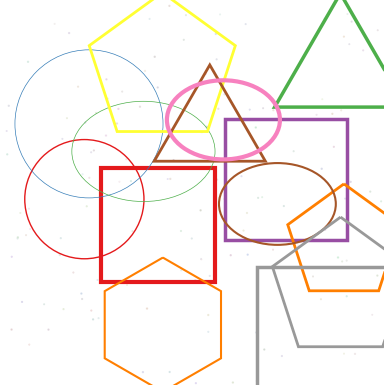[{"shape": "circle", "thickness": 1, "radius": 0.77, "center": [0.219, 0.483]}, {"shape": "square", "thickness": 3, "radius": 0.74, "center": [0.411, 0.417]}, {"shape": "circle", "thickness": 0.5, "radius": 0.96, "center": [0.231, 0.678]}, {"shape": "triangle", "thickness": 2.5, "radius": 0.99, "center": [0.884, 0.82]}, {"shape": "oval", "thickness": 0.5, "radius": 0.93, "center": [0.373, 0.607]}, {"shape": "square", "thickness": 2.5, "radius": 0.79, "center": [0.742, 0.534]}, {"shape": "hexagon", "thickness": 1.5, "radius": 0.87, "center": [0.423, 0.157]}, {"shape": "pentagon", "thickness": 2, "radius": 0.77, "center": [0.893, 0.369]}, {"shape": "pentagon", "thickness": 2, "radius": 1.0, "center": [0.422, 0.82]}, {"shape": "triangle", "thickness": 2, "radius": 0.83, "center": [0.545, 0.665]}, {"shape": "oval", "thickness": 1.5, "radius": 0.76, "center": [0.721, 0.47]}, {"shape": "oval", "thickness": 3, "radius": 0.73, "center": [0.58, 0.689]}, {"shape": "pentagon", "thickness": 2, "radius": 0.93, "center": [0.885, 0.25]}, {"shape": "square", "thickness": 2.5, "radius": 0.98, "center": [0.864, 0.109]}]